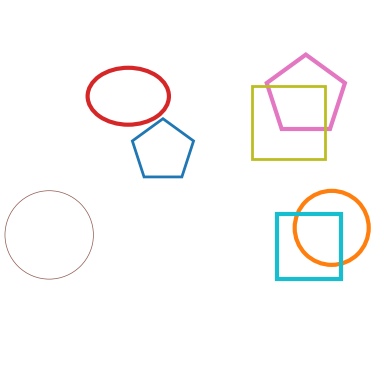[{"shape": "pentagon", "thickness": 2, "radius": 0.42, "center": [0.423, 0.608]}, {"shape": "circle", "thickness": 3, "radius": 0.48, "center": [0.862, 0.408]}, {"shape": "oval", "thickness": 3, "radius": 0.53, "center": [0.333, 0.75]}, {"shape": "circle", "thickness": 0.5, "radius": 0.57, "center": [0.128, 0.39]}, {"shape": "pentagon", "thickness": 3, "radius": 0.53, "center": [0.794, 0.751]}, {"shape": "square", "thickness": 2, "radius": 0.47, "center": [0.75, 0.682]}, {"shape": "square", "thickness": 3, "radius": 0.42, "center": [0.803, 0.36]}]